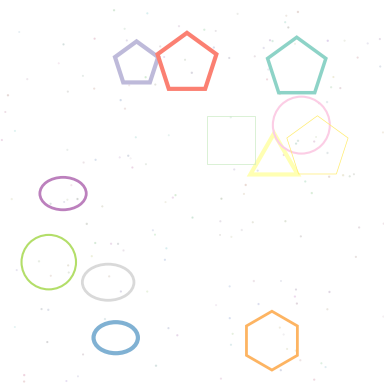[{"shape": "pentagon", "thickness": 2.5, "radius": 0.4, "center": [0.771, 0.824]}, {"shape": "triangle", "thickness": 3, "radius": 0.36, "center": [0.712, 0.582]}, {"shape": "pentagon", "thickness": 3, "radius": 0.29, "center": [0.355, 0.834]}, {"shape": "pentagon", "thickness": 3, "radius": 0.4, "center": [0.486, 0.834]}, {"shape": "oval", "thickness": 3, "radius": 0.29, "center": [0.301, 0.123]}, {"shape": "hexagon", "thickness": 2, "radius": 0.38, "center": [0.706, 0.115]}, {"shape": "circle", "thickness": 1.5, "radius": 0.35, "center": [0.127, 0.319]}, {"shape": "circle", "thickness": 1.5, "radius": 0.37, "center": [0.783, 0.675]}, {"shape": "oval", "thickness": 2, "radius": 0.33, "center": [0.281, 0.267]}, {"shape": "oval", "thickness": 2, "radius": 0.3, "center": [0.164, 0.497]}, {"shape": "square", "thickness": 0.5, "radius": 0.31, "center": [0.601, 0.637]}, {"shape": "pentagon", "thickness": 0.5, "radius": 0.42, "center": [0.825, 0.616]}]